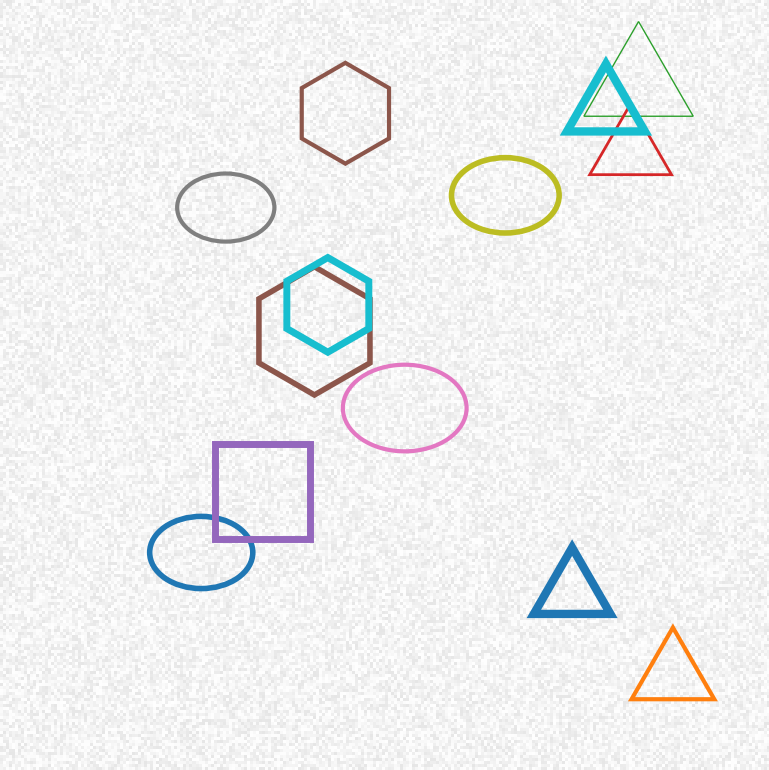[{"shape": "oval", "thickness": 2, "radius": 0.33, "center": [0.261, 0.282]}, {"shape": "triangle", "thickness": 3, "radius": 0.29, "center": [0.743, 0.231]}, {"shape": "triangle", "thickness": 1.5, "radius": 0.31, "center": [0.874, 0.123]}, {"shape": "triangle", "thickness": 0.5, "radius": 0.41, "center": [0.829, 0.89]}, {"shape": "triangle", "thickness": 1, "radius": 0.31, "center": [0.819, 0.804]}, {"shape": "square", "thickness": 2.5, "radius": 0.31, "center": [0.34, 0.362]}, {"shape": "hexagon", "thickness": 2, "radius": 0.42, "center": [0.408, 0.57]}, {"shape": "hexagon", "thickness": 1.5, "radius": 0.33, "center": [0.449, 0.853]}, {"shape": "oval", "thickness": 1.5, "radius": 0.4, "center": [0.526, 0.47]}, {"shape": "oval", "thickness": 1.5, "radius": 0.32, "center": [0.293, 0.73]}, {"shape": "oval", "thickness": 2, "radius": 0.35, "center": [0.656, 0.746]}, {"shape": "hexagon", "thickness": 2.5, "radius": 0.31, "center": [0.426, 0.604]}, {"shape": "triangle", "thickness": 3, "radius": 0.29, "center": [0.787, 0.859]}]